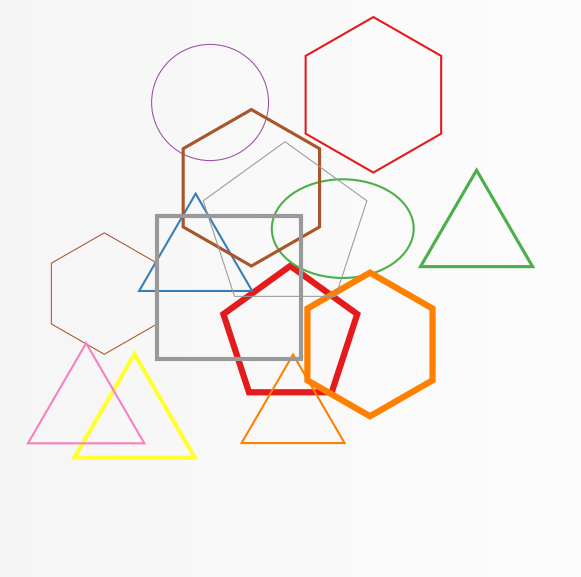[{"shape": "pentagon", "thickness": 3, "radius": 0.61, "center": [0.5, 0.418]}, {"shape": "hexagon", "thickness": 1, "radius": 0.67, "center": [0.642, 0.835]}, {"shape": "triangle", "thickness": 1, "radius": 0.56, "center": [0.337, 0.551]}, {"shape": "triangle", "thickness": 1.5, "radius": 0.56, "center": [0.82, 0.593]}, {"shape": "oval", "thickness": 1, "radius": 0.61, "center": [0.59, 0.603]}, {"shape": "circle", "thickness": 0.5, "radius": 0.5, "center": [0.361, 0.822]}, {"shape": "triangle", "thickness": 1, "radius": 0.51, "center": [0.504, 0.283]}, {"shape": "hexagon", "thickness": 3, "radius": 0.62, "center": [0.637, 0.403]}, {"shape": "triangle", "thickness": 2, "radius": 0.6, "center": [0.232, 0.266]}, {"shape": "hexagon", "thickness": 1.5, "radius": 0.68, "center": [0.432, 0.674]}, {"shape": "hexagon", "thickness": 0.5, "radius": 0.53, "center": [0.179, 0.491]}, {"shape": "triangle", "thickness": 1, "radius": 0.58, "center": [0.148, 0.289]}, {"shape": "square", "thickness": 2, "radius": 0.62, "center": [0.394, 0.502]}, {"shape": "pentagon", "thickness": 0.5, "radius": 0.74, "center": [0.49, 0.606]}]